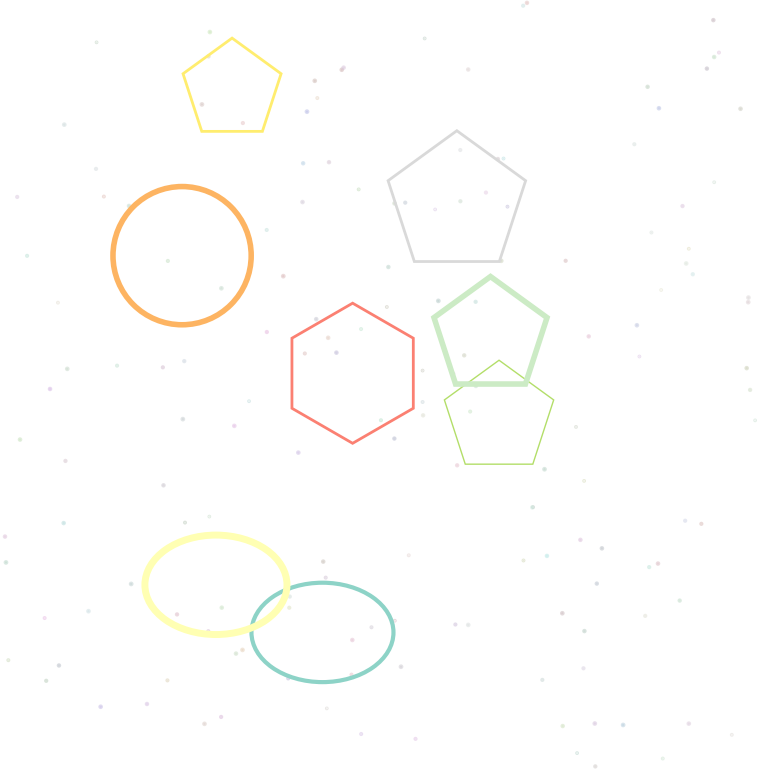[{"shape": "oval", "thickness": 1.5, "radius": 0.46, "center": [0.419, 0.179]}, {"shape": "oval", "thickness": 2.5, "radius": 0.46, "center": [0.28, 0.241]}, {"shape": "hexagon", "thickness": 1, "radius": 0.45, "center": [0.458, 0.515]}, {"shape": "circle", "thickness": 2, "radius": 0.45, "center": [0.236, 0.668]}, {"shape": "pentagon", "thickness": 0.5, "radius": 0.37, "center": [0.648, 0.458]}, {"shape": "pentagon", "thickness": 1, "radius": 0.47, "center": [0.593, 0.736]}, {"shape": "pentagon", "thickness": 2, "radius": 0.39, "center": [0.637, 0.564]}, {"shape": "pentagon", "thickness": 1, "radius": 0.33, "center": [0.301, 0.884]}]